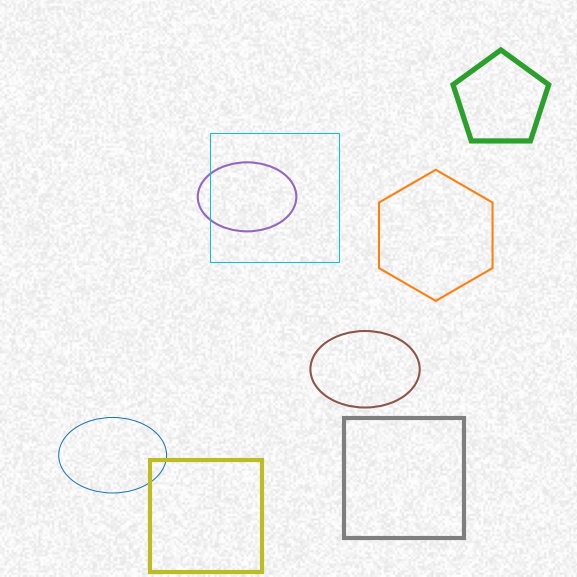[{"shape": "oval", "thickness": 0.5, "radius": 0.47, "center": [0.195, 0.211]}, {"shape": "hexagon", "thickness": 1, "radius": 0.57, "center": [0.755, 0.592]}, {"shape": "pentagon", "thickness": 2.5, "radius": 0.44, "center": [0.867, 0.826]}, {"shape": "oval", "thickness": 1, "radius": 0.43, "center": [0.428, 0.658]}, {"shape": "oval", "thickness": 1, "radius": 0.47, "center": [0.632, 0.36]}, {"shape": "square", "thickness": 2, "radius": 0.52, "center": [0.699, 0.171]}, {"shape": "square", "thickness": 2, "radius": 0.49, "center": [0.356, 0.106]}, {"shape": "square", "thickness": 0.5, "radius": 0.56, "center": [0.475, 0.658]}]